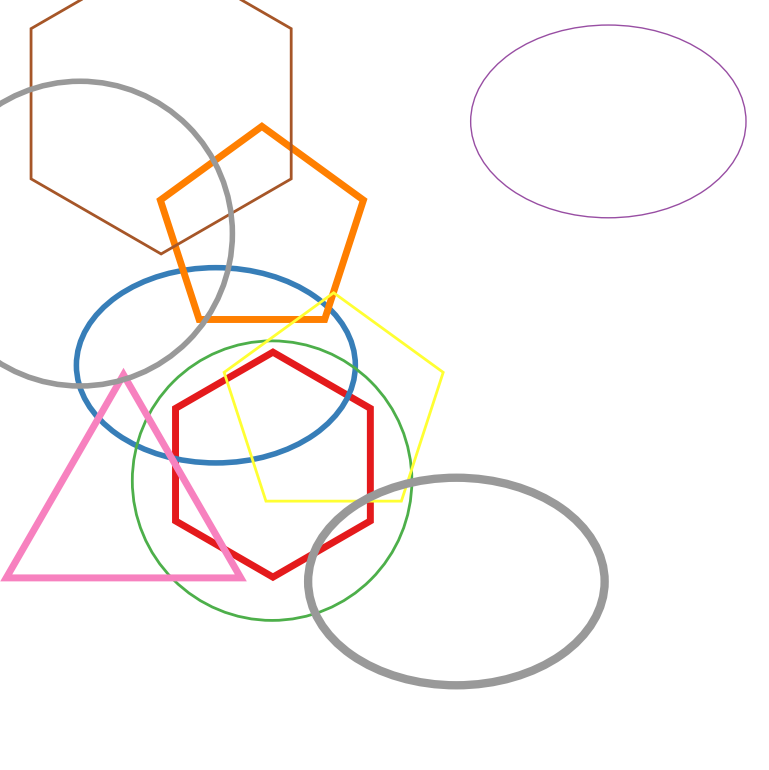[{"shape": "hexagon", "thickness": 2.5, "radius": 0.73, "center": [0.354, 0.397]}, {"shape": "oval", "thickness": 2, "radius": 0.91, "center": [0.28, 0.526]}, {"shape": "circle", "thickness": 1, "radius": 0.91, "center": [0.353, 0.376]}, {"shape": "oval", "thickness": 0.5, "radius": 0.89, "center": [0.79, 0.842]}, {"shape": "pentagon", "thickness": 2.5, "radius": 0.69, "center": [0.34, 0.697]}, {"shape": "pentagon", "thickness": 1, "radius": 0.75, "center": [0.433, 0.47]}, {"shape": "hexagon", "thickness": 1, "radius": 0.98, "center": [0.209, 0.865]}, {"shape": "triangle", "thickness": 2.5, "radius": 0.88, "center": [0.16, 0.337]}, {"shape": "circle", "thickness": 2, "radius": 0.99, "center": [0.104, 0.697]}, {"shape": "oval", "thickness": 3, "radius": 0.96, "center": [0.593, 0.245]}]